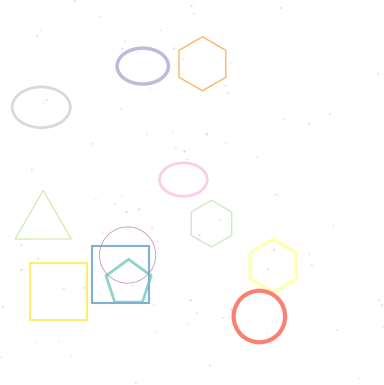[{"shape": "pentagon", "thickness": 2, "radius": 0.31, "center": [0.334, 0.265]}, {"shape": "hexagon", "thickness": 2.5, "radius": 0.34, "center": [0.71, 0.309]}, {"shape": "oval", "thickness": 2.5, "radius": 0.33, "center": [0.371, 0.828]}, {"shape": "circle", "thickness": 3, "radius": 0.33, "center": [0.674, 0.178]}, {"shape": "square", "thickness": 1.5, "radius": 0.37, "center": [0.312, 0.287]}, {"shape": "hexagon", "thickness": 1, "radius": 0.35, "center": [0.526, 0.834]}, {"shape": "triangle", "thickness": 0.5, "radius": 0.42, "center": [0.112, 0.421]}, {"shape": "oval", "thickness": 2, "radius": 0.31, "center": [0.476, 0.534]}, {"shape": "oval", "thickness": 2, "radius": 0.38, "center": [0.107, 0.721]}, {"shape": "circle", "thickness": 0.5, "radius": 0.37, "center": [0.331, 0.338]}, {"shape": "hexagon", "thickness": 1, "radius": 0.3, "center": [0.549, 0.419]}, {"shape": "square", "thickness": 1.5, "radius": 0.37, "center": [0.152, 0.243]}]